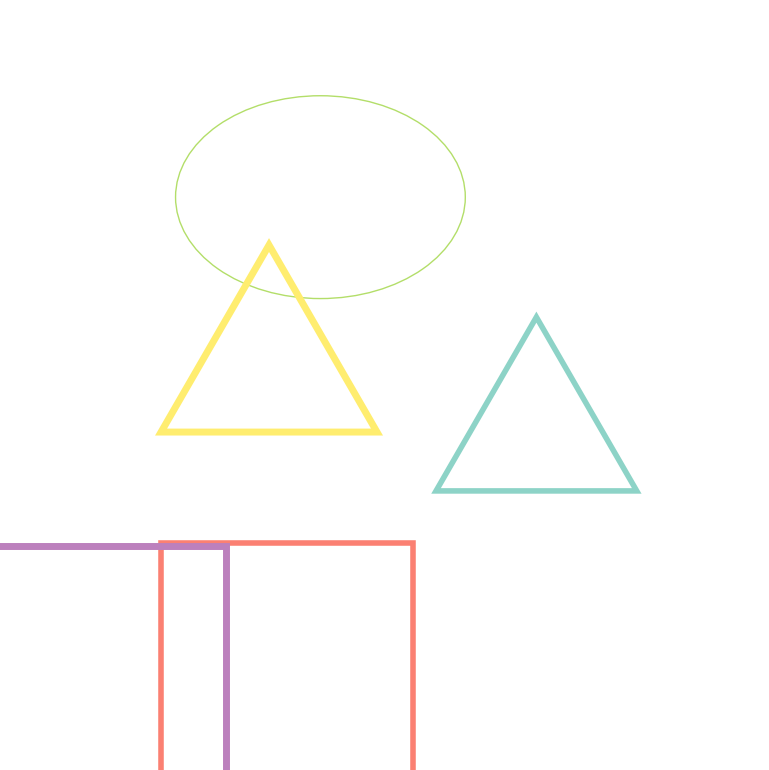[{"shape": "triangle", "thickness": 2, "radius": 0.75, "center": [0.697, 0.438]}, {"shape": "square", "thickness": 2, "radius": 0.82, "center": [0.372, 0.132]}, {"shape": "oval", "thickness": 0.5, "radius": 0.94, "center": [0.416, 0.744]}, {"shape": "square", "thickness": 2.5, "radius": 0.83, "center": [0.127, 0.125]}, {"shape": "triangle", "thickness": 2.5, "radius": 0.81, "center": [0.349, 0.52]}]